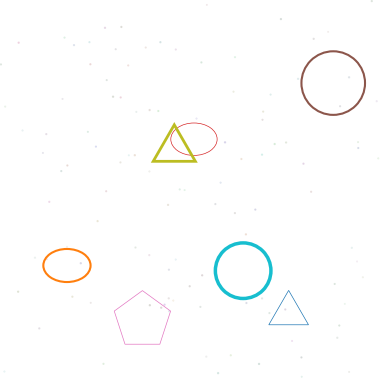[{"shape": "triangle", "thickness": 0.5, "radius": 0.3, "center": [0.75, 0.186]}, {"shape": "oval", "thickness": 1.5, "radius": 0.31, "center": [0.174, 0.31]}, {"shape": "oval", "thickness": 0.5, "radius": 0.3, "center": [0.504, 0.638]}, {"shape": "circle", "thickness": 1.5, "radius": 0.41, "center": [0.866, 0.784]}, {"shape": "pentagon", "thickness": 0.5, "radius": 0.38, "center": [0.37, 0.168]}, {"shape": "triangle", "thickness": 2, "radius": 0.32, "center": [0.453, 0.613]}, {"shape": "circle", "thickness": 2.5, "radius": 0.36, "center": [0.632, 0.297]}]